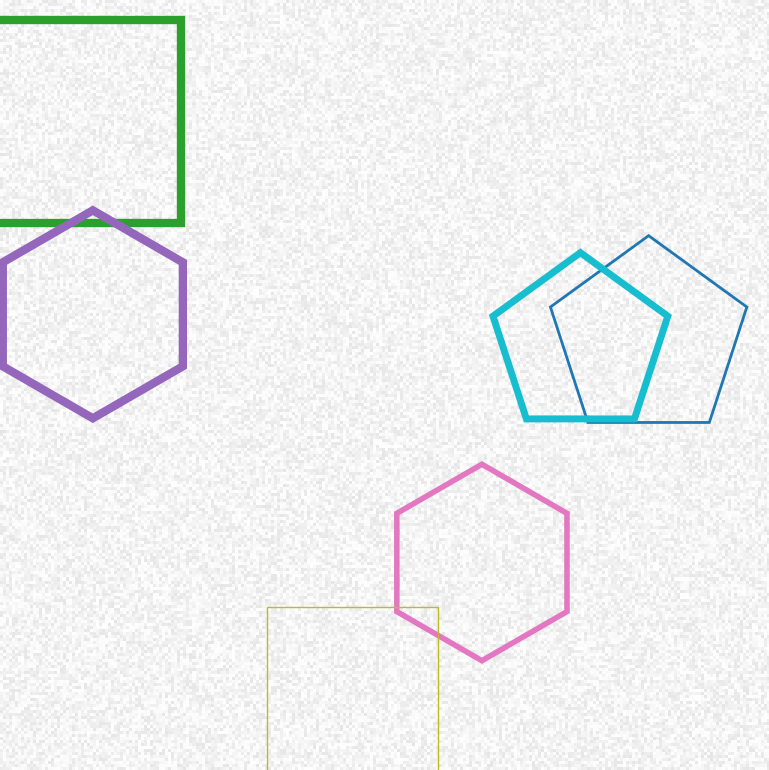[{"shape": "pentagon", "thickness": 1, "radius": 0.67, "center": [0.842, 0.56]}, {"shape": "square", "thickness": 3, "radius": 0.66, "center": [0.103, 0.842]}, {"shape": "hexagon", "thickness": 3, "radius": 0.68, "center": [0.121, 0.592]}, {"shape": "hexagon", "thickness": 2, "radius": 0.64, "center": [0.626, 0.27]}, {"shape": "square", "thickness": 0.5, "radius": 0.55, "center": [0.458, 0.101]}, {"shape": "pentagon", "thickness": 2.5, "radius": 0.6, "center": [0.754, 0.553]}]